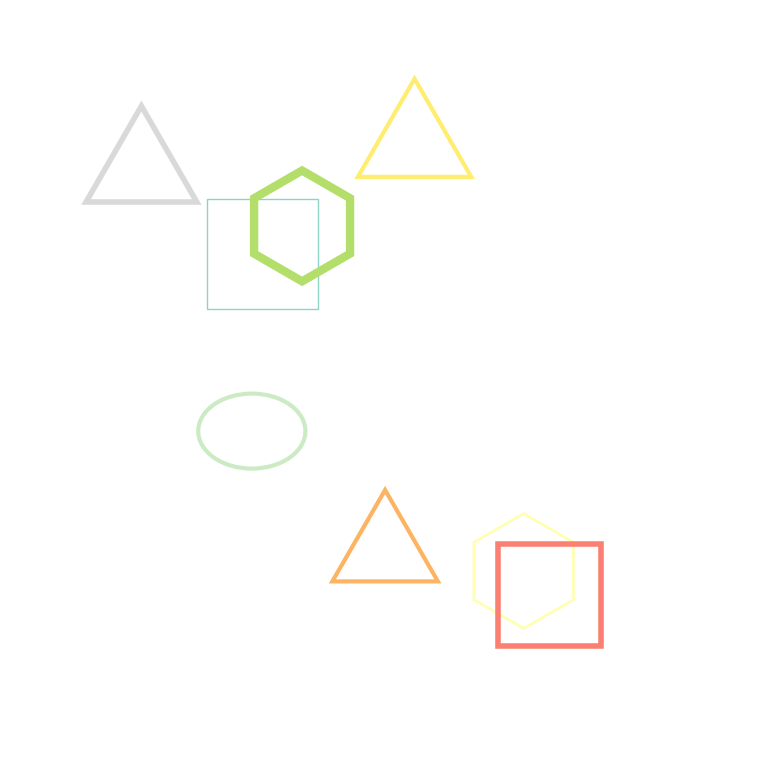[{"shape": "square", "thickness": 0.5, "radius": 0.36, "center": [0.341, 0.67]}, {"shape": "hexagon", "thickness": 1, "radius": 0.37, "center": [0.68, 0.258]}, {"shape": "square", "thickness": 2, "radius": 0.33, "center": [0.714, 0.227]}, {"shape": "triangle", "thickness": 1.5, "radius": 0.4, "center": [0.5, 0.285]}, {"shape": "hexagon", "thickness": 3, "radius": 0.36, "center": [0.392, 0.707]}, {"shape": "triangle", "thickness": 2, "radius": 0.42, "center": [0.184, 0.779]}, {"shape": "oval", "thickness": 1.5, "radius": 0.35, "center": [0.327, 0.44]}, {"shape": "triangle", "thickness": 1.5, "radius": 0.42, "center": [0.538, 0.813]}]